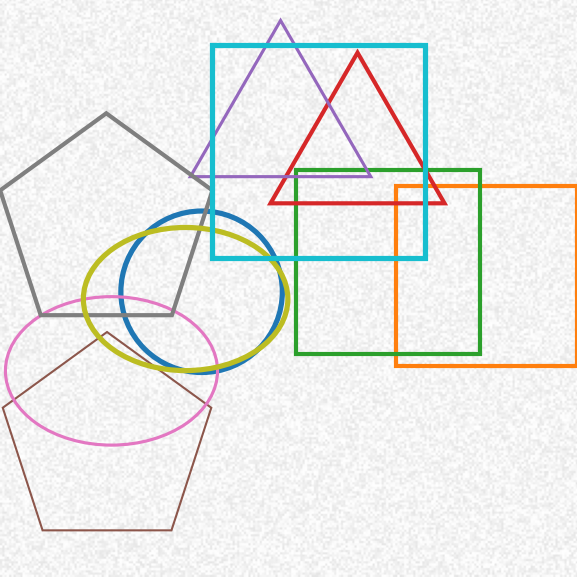[{"shape": "circle", "thickness": 2.5, "radius": 0.7, "center": [0.349, 0.494]}, {"shape": "square", "thickness": 2, "radius": 0.78, "center": [0.843, 0.521]}, {"shape": "square", "thickness": 2, "radius": 0.8, "center": [0.671, 0.546]}, {"shape": "triangle", "thickness": 2, "radius": 0.87, "center": [0.619, 0.734]}, {"shape": "triangle", "thickness": 1.5, "radius": 0.9, "center": [0.486, 0.783]}, {"shape": "pentagon", "thickness": 1, "radius": 0.95, "center": [0.185, 0.234]}, {"shape": "oval", "thickness": 1.5, "radius": 0.92, "center": [0.193, 0.357]}, {"shape": "pentagon", "thickness": 2, "radius": 0.97, "center": [0.184, 0.61]}, {"shape": "oval", "thickness": 2.5, "radius": 0.89, "center": [0.321, 0.481]}, {"shape": "square", "thickness": 2.5, "radius": 0.92, "center": [0.551, 0.737]}]